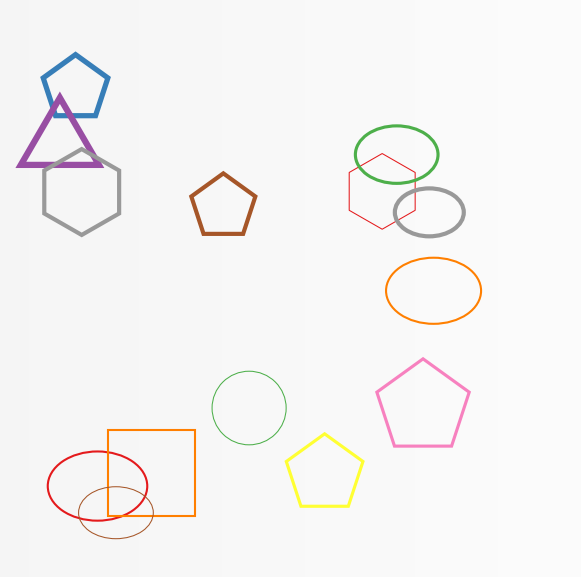[{"shape": "hexagon", "thickness": 0.5, "radius": 0.33, "center": [0.658, 0.668]}, {"shape": "oval", "thickness": 1, "radius": 0.43, "center": [0.168, 0.157]}, {"shape": "pentagon", "thickness": 2.5, "radius": 0.29, "center": [0.13, 0.846]}, {"shape": "oval", "thickness": 1.5, "radius": 0.36, "center": [0.682, 0.731]}, {"shape": "circle", "thickness": 0.5, "radius": 0.32, "center": [0.429, 0.293]}, {"shape": "triangle", "thickness": 3, "radius": 0.39, "center": [0.103, 0.752]}, {"shape": "oval", "thickness": 1, "radius": 0.41, "center": [0.746, 0.496]}, {"shape": "square", "thickness": 1, "radius": 0.37, "center": [0.261, 0.18]}, {"shape": "pentagon", "thickness": 1.5, "radius": 0.35, "center": [0.559, 0.179]}, {"shape": "pentagon", "thickness": 2, "radius": 0.29, "center": [0.384, 0.641]}, {"shape": "oval", "thickness": 0.5, "radius": 0.32, "center": [0.199, 0.111]}, {"shape": "pentagon", "thickness": 1.5, "radius": 0.42, "center": [0.728, 0.294]}, {"shape": "oval", "thickness": 2, "radius": 0.3, "center": [0.739, 0.631]}, {"shape": "hexagon", "thickness": 2, "radius": 0.37, "center": [0.141, 0.667]}]